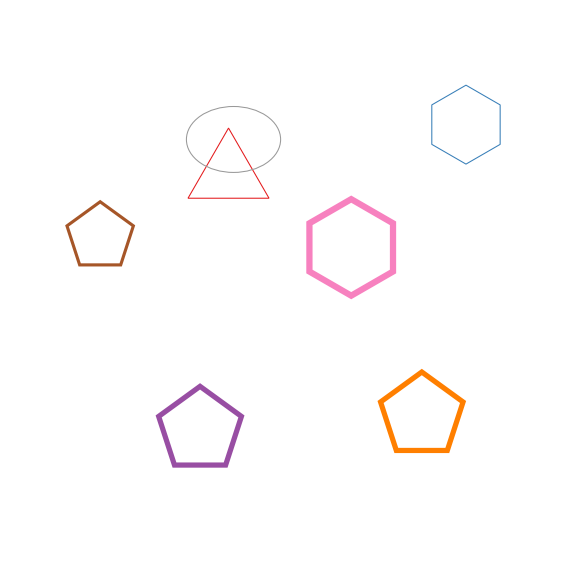[{"shape": "triangle", "thickness": 0.5, "radius": 0.4, "center": [0.396, 0.696]}, {"shape": "hexagon", "thickness": 0.5, "radius": 0.34, "center": [0.807, 0.783]}, {"shape": "pentagon", "thickness": 2.5, "radius": 0.38, "center": [0.346, 0.255]}, {"shape": "pentagon", "thickness": 2.5, "radius": 0.38, "center": [0.73, 0.28]}, {"shape": "pentagon", "thickness": 1.5, "radius": 0.3, "center": [0.173, 0.589]}, {"shape": "hexagon", "thickness": 3, "radius": 0.42, "center": [0.608, 0.571]}, {"shape": "oval", "thickness": 0.5, "radius": 0.41, "center": [0.404, 0.758]}]